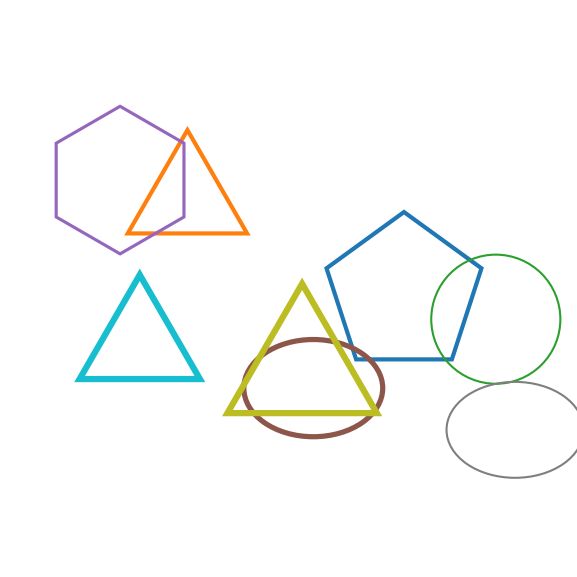[{"shape": "pentagon", "thickness": 2, "radius": 0.71, "center": [0.7, 0.491]}, {"shape": "triangle", "thickness": 2, "radius": 0.6, "center": [0.325, 0.655]}, {"shape": "circle", "thickness": 1, "radius": 0.56, "center": [0.859, 0.446]}, {"shape": "hexagon", "thickness": 1.5, "radius": 0.64, "center": [0.208, 0.687]}, {"shape": "oval", "thickness": 2.5, "radius": 0.6, "center": [0.542, 0.327]}, {"shape": "oval", "thickness": 1, "radius": 0.59, "center": [0.892, 0.255]}, {"shape": "triangle", "thickness": 3, "radius": 0.75, "center": [0.523, 0.358]}, {"shape": "triangle", "thickness": 3, "radius": 0.6, "center": [0.242, 0.403]}]